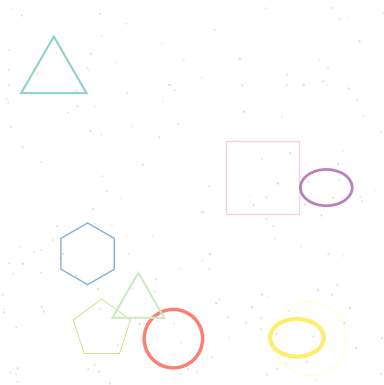[{"shape": "triangle", "thickness": 1.5, "radius": 0.49, "center": [0.14, 0.807]}, {"shape": "circle", "thickness": 0.5, "radius": 0.48, "center": [0.804, 0.12]}, {"shape": "circle", "thickness": 2.5, "radius": 0.38, "center": [0.45, 0.12]}, {"shape": "hexagon", "thickness": 1, "radius": 0.4, "center": [0.228, 0.341]}, {"shape": "pentagon", "thickness": 0.5, "radius": 0.39, "center": [0.265, 0.145]}, {"shape": "square", "thickness": 1, "radius": 0.47, "center": [0.683, 0.539]}, {"shape": "oval", "thickness": 2, "radius": 0.34, "center": [0.848, 0.513]}, {"shape": "triangle", "thickness": 1.5, "radius": 0.39, "center": [0.359, 0.213]}, {"shape": "oval", "thickness": 3, "radius": 0.35, "center": [0.771, 0.123]}]